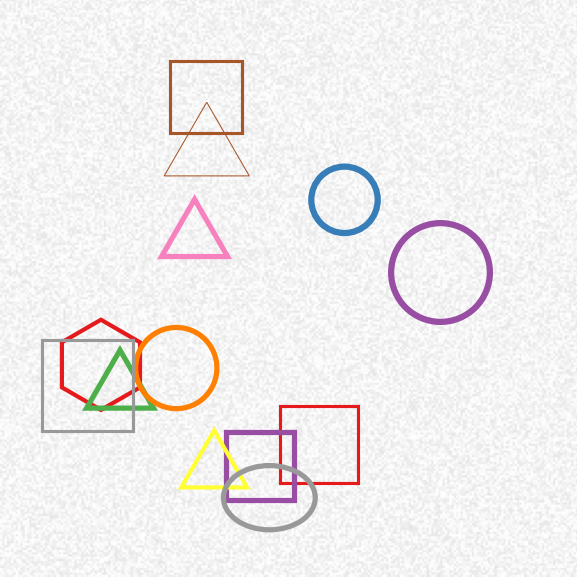[{"shape": "hexagon", "thickness": 2, "radius": 0.39, "center": [0.175, 0.367]}, {"shape": "square", "thickness": 1.5, "radius": 0.33, "center": [0.552, 0.23]}, {"shape": "circle", "thickness": 3, "radius": 0.29, "center": [0.597, 0.653]}, {"shape": "triangle", "thickness": 2.5, "radius": 0.33, "center": [0.208, 0.326]}, {"shape": "circle", "thickness": 3, "radius": 0.43, "center": [0.763, 0.527]}, {"shape": "square", "thickness": 2.5, "radius": 0.29, "center": [0.45, 0.192]}, {"shape": "circle", "thickness": 2.5, "radius": 0.35, "center": [0.305, 0.362]}, {"shape": "triangle", "thickness": 2, "radius": 0.33, "center": [0.371, 0.188]}, {"shape": "triangle", "thickness": 0.5, "radius": 0.43, "center": [0.358, 0.737]}, {"shape": "square", "thickness": 1.5, "radius": 0.31, "center": [0.357, 0.831]}, {"shape": "triangle", "thickness": 2.5, "radius": 0.33, "center": [0.337, 0.588]}, {"shape": "oval", "thickness": 2.5, "radius": 0.4, "center": [0.466, 0.137]}, {"shape": "square", "thickness": 1.5, "radius": 0.4, "center": [0.152, 0.332]}]